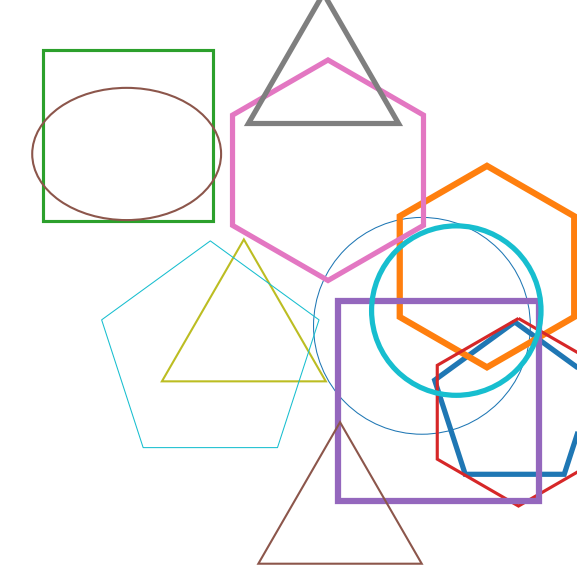[{"shape": "circle", "thickness": 0.5, "radius": 0.94, "center": [0.731, 0.435]}, {"shape": "pentagon", "thickness": 2.5, "radius": 0.73, "center": [0.891, 0.296]}, {"shape": "hexagon", "thickness": 3, "radius": 0.87, "center": [0.843, 0.537]}, {"shape": "square", "thickness": 1.5, "radius": 0.74, "center": [0.222, 0.764]}, {"shape": "hexagon", "thickness": 1.5, "radius": 0.81, "center": [0.898, 0.285]}, {"shape": "square", "thickness": 3, "radius": 0.87, "center": [0.759, 0.305]}, {"shape": "oval", "thickness": 1, "radius": 0.82, "center": [0.219, 0.733]}, {"shape": "triangle", "thickness": 1, "radius": 0.82, "center": [0.589, 0.105]}, {"shape": "hexagon", "thickness": 2.5, "radius": 0.95, "center": [0.568, 0.704]}, {"shape": "triangle", "thickness": 2.5, "radius": 0.75, "center": [0.56, 0.86]}, {"shape": "triangle", "thickness": 1, "radius": 0.82, "center": [0.422, 0.421]}, {"shape": "pentagon", "thickness": 0.5, "radius": 0.99, "center": [0.364, 0.384]}, {"shape": "circle", "thickness": 2.5, "radius": 0.73, "center": [0.79, 0.461]}]